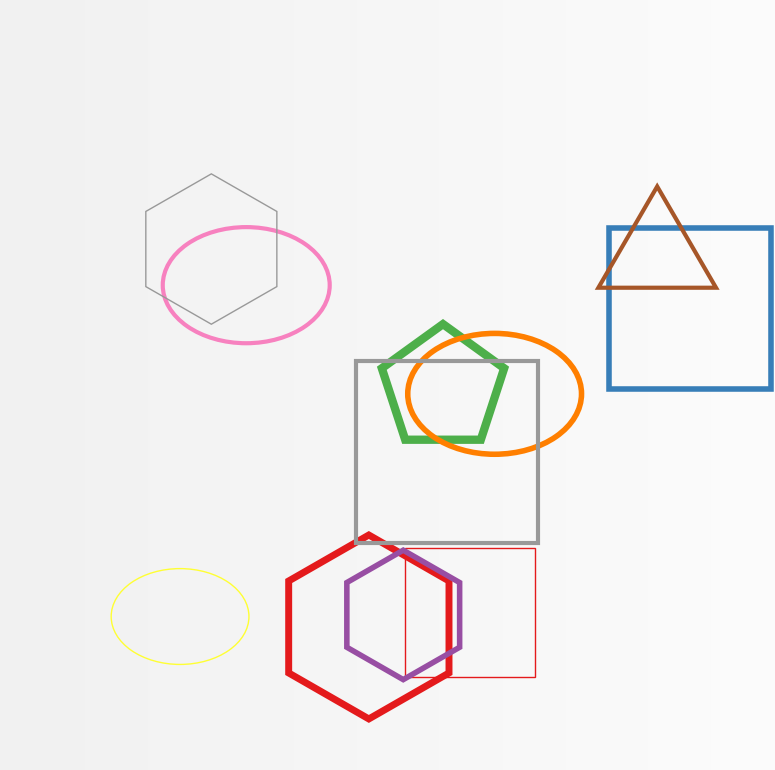[{"shape": "hexagon", "thickness": 2.5, "radius": 0.6, "center": [0.476, 0.186]}, {"shape": "square", "thickness": 0.5, "radius": 0.42, "center": [0.606, 0.205]}, {"shape": "square", "thickness": 2, "radius": 0.52, "center": [0.891, 0.599]}, {"shape": "pentagon", "thickness": 3, "radius": 0.41, "center": [0.572, 0.496]}, {"shape": "hexagon", "thickness": 2, "radius": 0.42, "center": [0.52, 0.201]}, {"shape": "oval", "thickness": 2, "radius": 0.56, "center": [0.638, 0.489]}, {"shape": "oval", "thickness": 0.5, "radius": 0.44, "center": [0.232, 0.199]}, {"shape": "triangle", "thickness": 1.5, "radius": 0.44, "center": [0.848, 0.67]}, {"shape": "oval", "thickness": 1.5, "radius": 0.54, "center": [0.318, 0.63]}, {"shape": "hexagon", "thickness": 0.5, "radius": 0.49, "center": [0.273, 0.677]}, {"shape": "square", "thickness": 1.5, "radius": 0.59, "center": [0.577, 0.413]}]